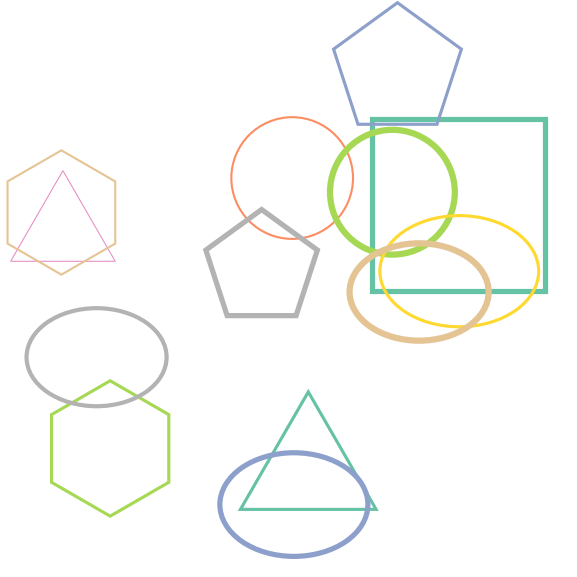[{"shape": "triangle", "thickness": 1.5, "radius": 0.68, "center": [0.534, 0.185]}, {"shape": "square", "thickness": 2.5, "radius": 0.75, "center": [0.794, 0.644]}, {"shape": "circle", "thickness": 1, "radius": 0.53, "center": [0.506, 0.691]}, {"shape": "pentagon", "thickness": 1.5, "radius": 0.58, "center": [0.688, 0.878]}, {"shape": "oval", "thickness": 2.5, "radius": 0.64, "center": [0.509, 0.125]}, {"shape": "triangle", "thickness": 0.5, "radius": 0.52, "center": [0.109, 0.599]}, {"shape": "circle", "thickness": 3, "radius": 0.54, "center": [0.679, 0.666]}, {"shape": "hexagon", "thickness": 1.5, "radius": 0.59, "center": [0.191, 0.223]}, {"shape": "oval", "thickness": 1.5, "radius": 0.69, "center": [0.795, 0.53]}, {"shape": "oval", "thickness": 3, "radius": 0.6, "center": [0.726, 0.494]}, {"shape": "hexagon", "thickness": 1, "radius": 0.54, "center": [0.106, 0.631]}, {"shape": "pentagon", "thickness": 2.5, "radius": 0.51, "center": [0.453, 0.535]}, {"shape": "oval", "thickness": 2, "radius": 0.61, "center": [0.167, 0.381]}]